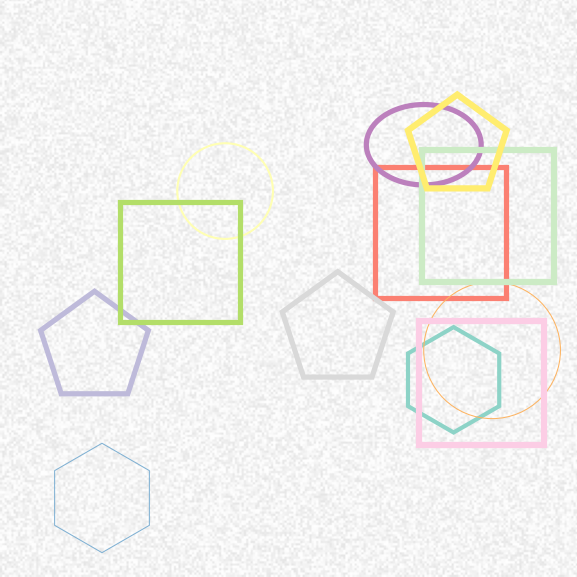[{"shape": "hexagon", "thickness": 2, "radius": 0.46, "center": [0.785, 0.341]}, {"shape": "circle", "thickness": 1, "radius": 0.41, "center": [0.39, 0.668]}, {"shape": "pentagon", "thickness": 2.5, "radius": 0.49, "center": [0.164, 0.397]}, {"shape": "square", "thickness": 2.5, "radius": 0.57, "center": [0.762, 0.596]}, {"shape": "hexagon", "thickness": 0.5, "radius": 0.47, "center": [0.177, 0.137]}, {"shape": "circle", "thickness": 0.5, "radius": 0.59, "center": [0.852, 0.393]}, {"shape": "square", "thickness": 2.5, "radius": 0.52, "center": [0.312, 0.546]}, {"shape": "square", "thickness": 3, "radius": 0.54, "center": [0.834, 0.336]}, {"shape": "pentagon", "thickness": 2.5, "radius": 0.5, "center": [0.585, 0.428]}, {"shape": "oval", "thickness": 2.5, "radius": 0.5, "center": [0.734, 0.749]}, {"shape": "square", "thickness": 3, "radius": 0.57, "center": [0.845, 0.625]}, {"shape": "pentagon", "thickness": 3, "radius": 0.45, "center": [0.792, 0.746]}]